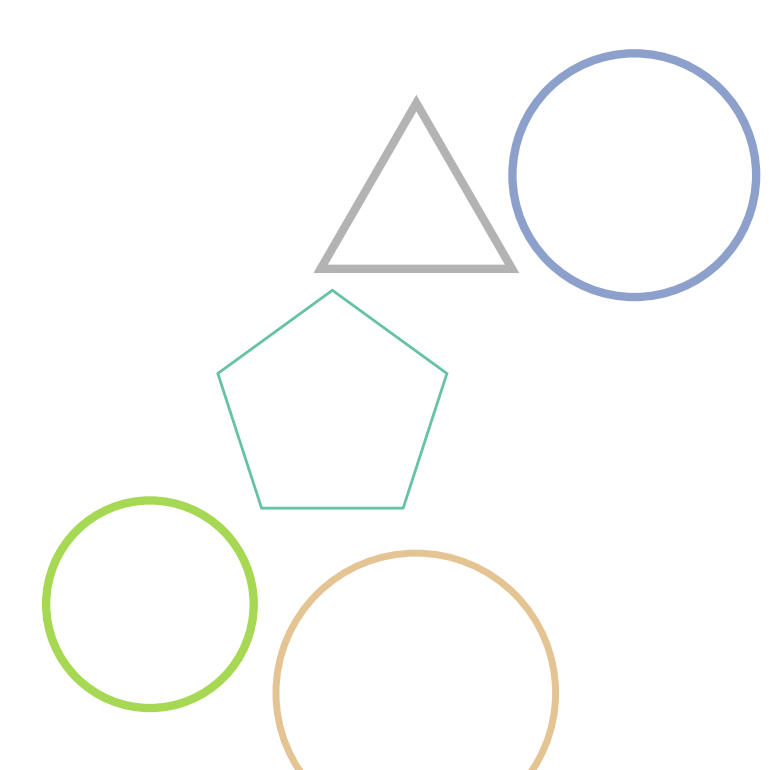[{"shape": "pentagon", "thickness": 1, "radius": 0.78, "center": [0.432, 0.467]}, {"shape": "circle", "thickness": 3, "radius": 0.79, "center": [0.824, 0.772]}, {"shape": "circle", "thickness": 3, "radius": 0.67, "center": [0.195, 0.215]}, {"shape": "circle", "thickness": 2.5, "radius": 0.91, "center": [0.54, 0.1]}, {"shape": "triangle", "thickness": 3, "radius": 0.72, "center": [0.541, 0.723]}]